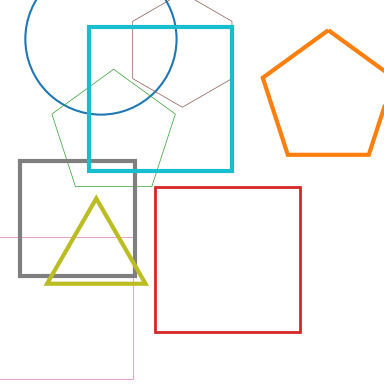[{"shape": "circle", "thickness": 1.5, "radius": 0.98, "center": [0.262, 0.899]}, {"shape": "pentagon", "thickness": 3, "radius": 0.89, "center": [0.853, 0.743]}, {"shape": "pentagon", "thickness": 0.5, "radius": 0.84, "center": [0.295, 0.652]}, {"shape": "square", "thickness": 2, "radius": 0.94, "center": [0.591, 0.327]}, {"shape": "hexagon", "thickness": 0.5, "radius": 0.74, "center": [0.474, 0.87]}, {"shape": "square", "thickness": 0.5, "radius": 0.92, "center": [0.16, 0.199]}, {"shape": "square", "thickness": 3, "radius": 0.75, "center": [0.202, 0.432]}, {"shape": "triangle", "thickness": 3, "radius": 0.74, "center": [0.25, 0.337]}, {"shape": "square", "thickness": 3, "radius": 0.93, "center": [0.417, 0.742]}]